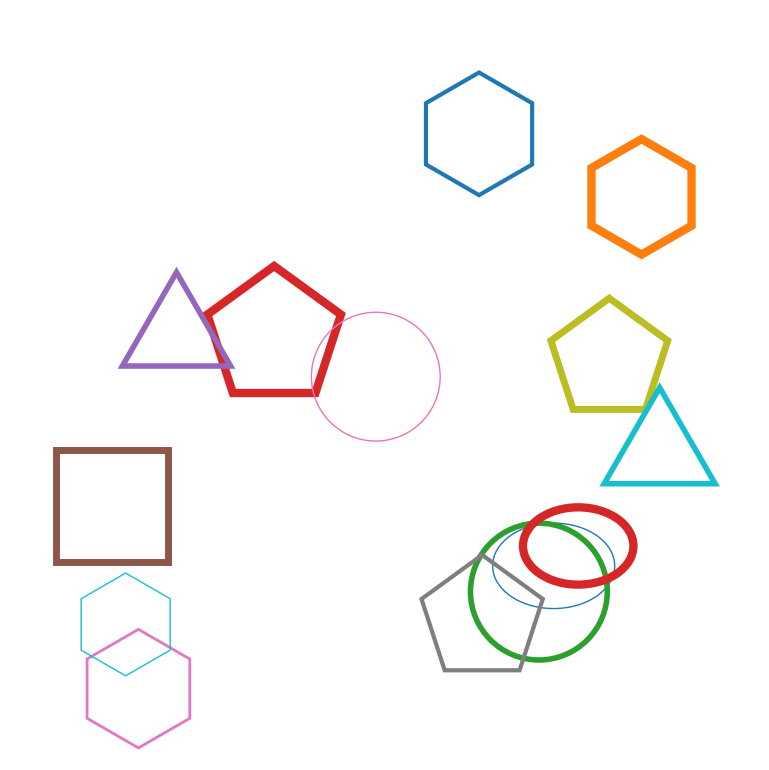[{"shape": "oval", "thickness": 0.5, "radius": 0.4, "center": [0.719, 0.265]}, {"shape": "hexagon", "thickness": 1.5, "radius": 0.4, "center": [0.622, 0.826]}, {"shape": "hexagon", "thickness": 3, "radius": 0.38, "center": [0.833, 0.744]}, {"shape": "circle", "thickness": 2, "radius": 0.44, "center": [0.7, 0.232]}, {"shape": "oval", "thickness": 3, "radius": 0.36, "center": [0.751, 0.291]}, {"shape": "pentagon", "thickness": 3, "radius": 0.46, "center": [0.356, 0.563]}, {"shape": "triangle", "thickness": 2, "radius": 0.41, "center": [0.229, 0.565]}, {"shape": "square", "thickness": 2.5, "radius": 0.36, "center": [0.145, 0.343]}, {"shape": "circle", "thickness": 0.5, "radius": 0.42, "center": [0.488, 0.511]}, {"shape": "hexagon", "thickness": 1, "radius": 0.39, "center": [0.18, 0.106]}, {"shape": "pentagon", "thickness": 1.5, "radius": 0.41, "center": [0.626, 0.196]}, {"shape": "pentagon", "thickness": 2.5, "radius": 0.4, "center": [0.791, 0.533]}, {"shape": "hexagon", "thickness": 0.5, "radius": 0.33, "center": [0.163, 0.189]}, {"shape": "triangle", "thickness": 2, "radius": 0.42, "center": [0.857, 0.413]}]